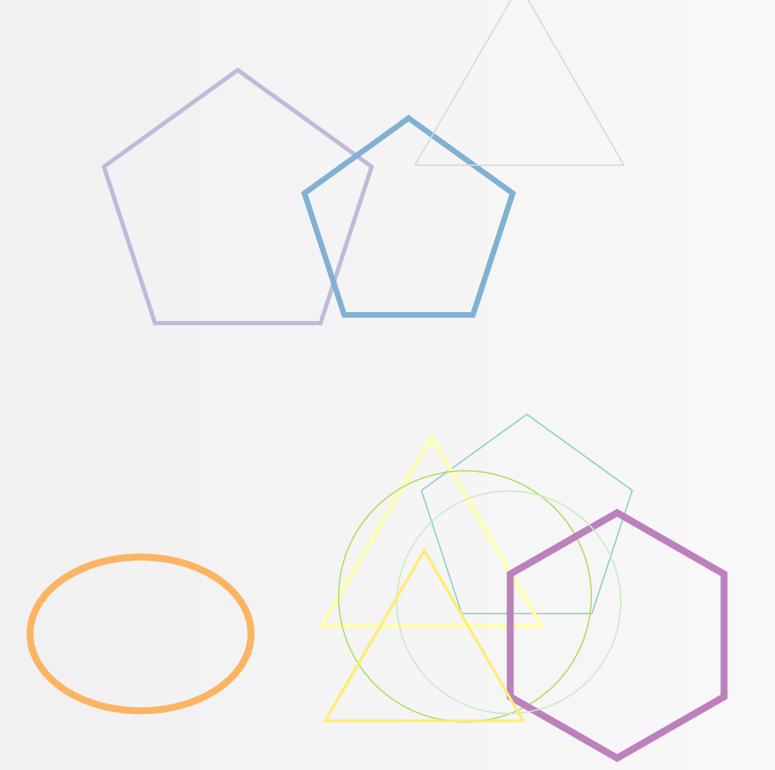[{"shape": "pentagon", "thickness": 0.5, "radius": 0.71, "center": [0.68, 0.319]}, {"shape": "triangle", "thickness": 1.5, "radius": 0.82, "center": [0.557, 0.269]}, {"shape": "pentagon", "thickness": 1.5, "radius": 0.91, "center": [0.307, 0.727]}, {"shape": "pentagon", "thickness": 2, "radius": 0.71, "center": [0.527, 0.705]}, {"shape": "oval", "thickness": 2.5, "radius": 0.71, "center": [0.181, 0.177]}, {"shape": "circle", "thickness": 0.5, "radius": 0.82, "center": [0.6, 0.225]}, {"shape": "triangle", "thickness": 0.5, "radius": 0.78, "center": [0.67, 0.863]}, {"shape": "hexagon", "thickness": 2.5, "radius": 0.8, "center": [0.796, 0.175]}, {"shape": "circle", "thickness": 0.5, "radius": 0.72, "center": [0.657, 0.218]}, {"shape": "triangle", "thickness": 1, "radius": 0.74, "center": [0.547, 0.138]}]